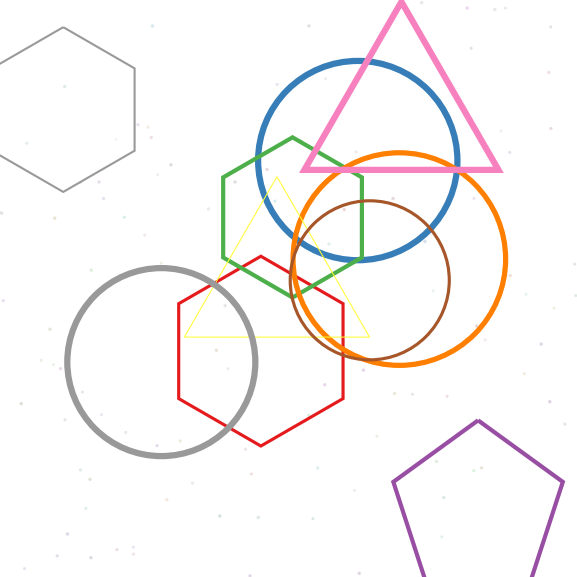[{"shape": "hexagon", "thickness": 1.5, "radius": 0.82, "center": [0.452, 0.391]}, {"shape": "circle", "thickness": 3, "radius": 0.86, "center": [0.62, 0.721]}, {"shape": "hexagon", "thickness": 2, "radius": 0.69, "center": [0.507, 0.623]}, {"shape": "pentagon", "thickness": 2, "radius": 0.77, "center": [0.828, 0.117]}, {"shape": "circle", "thickness": 2.5, "radius": 0.92, "center": [0.691, 0.551]}, {"shape": "triangle", "thickness": 0.5, "radius": 0.93, "center": [0.48, 0.508]}, {"shape": "circle", "thickness": 1.5, "radius": 0.69, "center": [0.64, 0.514]}, {"shape": "triangle", "thickness": 3, "radius": 0.97, "center": [0.695, 0.802]}, {"shape": "circle", "thickness": 3, "radius": 0.81, "center": [0.279, 0.372]}, {"shape": "hexagon", "thickness": 1, "radius": 0.71, "center": [0.11, 0.809]}]